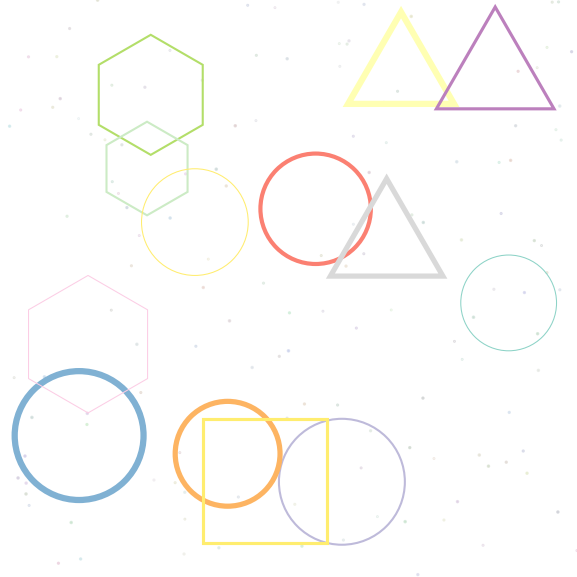[{"shape": "circle", "thickness": 0.5, "radius": 0.41, "center": [0.881, 0.475]}, {"shape": "triangle", "thickness": 3, "radius": 0.53, "center": [0.694, 0.872]}, {"shape": "circle", "thickness": 1, "radius": 0.55, "center": [0.592, 0.165]}, {"shape": "circle", "thickness": 2, "radius": 0.48, "center": [0.547, 0.638]}, {"shape": "circle", "thickness": 3, "radius": 0.56, "center": [0.137, 0.245]}, {"shape": "circle", "thickness": 2.5, "radius": 0.45, "center": [0.394, 0.213]}, {"shape": "hexagon", "thickness": 1, "radius": 0.52, "center": [0.261, 0.835]}, {"shape": "hexagon", "thickness": 0.5, "radius": 0.6, "center": [0.152, 0.403]}, {"shape": "triangle", "thickness": 2.5, "radius": 0.56, "center": [0.669, 0.577]}, {"shape": "triangle", "thickness": 1.5, "radius": 0.59, "center": [0.857, 0.869]}, {"shape": "hexagon", "thickness": 1, "radius": 0.41, "center": [0.255, 0.707]}, {"shape": "circle", "thickness": 0.5, "radius": 0.46, "center": [0.337, 0.615]}, {"shape": "square", "thickness": 1.5, "radius": 0.54, "center": [0.459, 0.166]}]